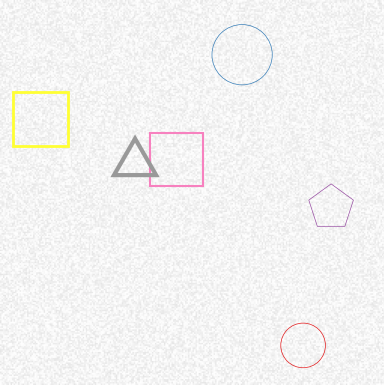[{"shape": "circle", "thickness": 0.5, "radius": 0.29, "center": [0.787, 0.103]}, {"shape": "circle", "thickness": 0.5, "radius": 0.39, "center": [0.629, 0.858]}, {"shape": "pentagon", "thickness": 0.5, "radius": 0.3, "center": [0.86, 0.461]}, {"shape": "square", "thickness": 2, "radius": 0.35, "center": [0.105, 0.691]}, {"shape": "square", "thickness": 1.5, "radius": 0.34, "center": [0.459, 0.586]}, {"shape": "triangle", "thickness": 3, "radius": 0.32, "center": [0.351, 0.577]}]